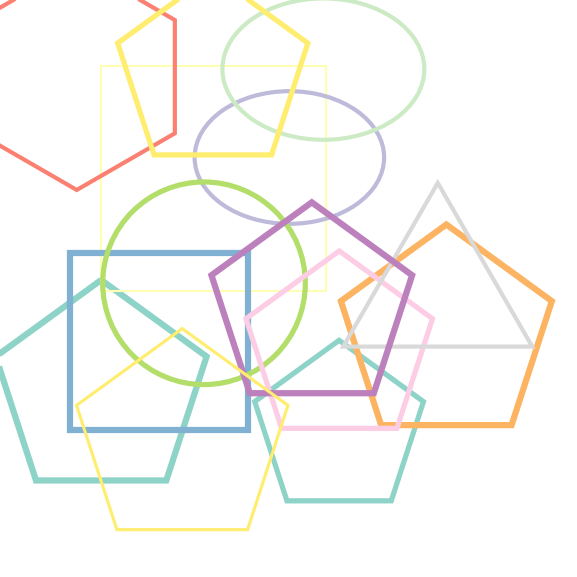[{"shape": "pentagon", "thickness": 3, "radius": 0.96, "center": [0.175, 0.322]}, {"shape": "pentagon", "thickness": 2.5, "radius": 0.77, "center": [0.587, 0.256]}, {"shape": "square", "thickness": 1, "radius": 0.97, "center": [0.37, 0.69]}, {"shape": "oval", "thickness": 2, "radius": 0.82, "center": [0.501, 0.726]}, {"shape": "hexagon", "thickness": 2, "radius": 0.98, "center": [0.133, 0.866]}, {"shape": "square", "thickness": 3, "radius": 0.77, "center": [0.276, 0.408]}, {"shape": "pentagon", "thickness": 3, "radius": 0.96, "center": [0.773, 0.418]}, {"shape": "circle", "thickness": 2.5, "radius": 0.88, "center": [0.353, 0.509]}, {"shape": "pentagon", "thickness": 2.5, "radius": 0.85, "center": [0.587, 0.395]}, {"shape": "triangle", "thickness": 2, "radius": 0.94, "center": [0.758, 0.493]}, {"shape": "pentagon", "thickness": 3, "radius": 0.91, "center": [0.54, 0.466]}, {"shape": "oval", "thickness": 2, "radius": 0.87, "center": [0.56, 0.879]}, {"shape": "pentagon", "thickness": 2.5, "radius": 0.87, "center": [0.368, 0.871]}, {"shape": "pentagon", "thickness": 1.5, "radius": 0.96, "center": [0.316, 0.238]}]